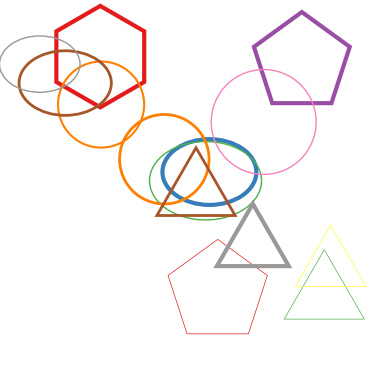[{"shape": "pentagon", "thickness": 0.5, "radius": 0.68, "center": [0.566, 0.243]}, {"shape": "hexagon", "thickness": 3, "radius": 0.66, "center": [0.26, 0.853]}, {"shape": "oval", "thickness": 3, "radius": 0.61, "center": [0.544, 0.553]}, {"shape": "triangle", "thickness": 0.5, "radius": 0.6, "center": [0.842, 0.231]}, {"shape": "oval", "thickness": 1, "radius": 0.73, "center": [0.534, 0.531]}, {"shape": "pentagon", "thickness": 3, "radius": 0.65, "center": [0.784, 0.838]}, {"shape": "circle", "thickness": 1.5, "radius": 0.56, "center": [0.263, 0.728]}, {"shape": "circle", "thickness": 2, "radius": 0.58, "center": [0.427, 0.586]}, {"shape": "triangle", "thickness": 0.5, "radius": 0.53, "center": [0.859, 0.309]}, {"shape": "triangle", "thickness": 2, "radius": 0.59, "center": [0.509, 0.499]}, {"shape": "oval", "thickness": 2, "radius": 0.6, "center": [0.169, 0.784]}, {"shape": "circle", "thickness": 1, "radius": 0.68, "center": [0.685, 0.683]}, {"shape": "oval", "thickness": 1, "radius": 0.52, "center": [0.103, 0.833]}, {"shape": "triangle", "thickness": 3, "radius": 0.54, "center": [0.657, 0.363]}]